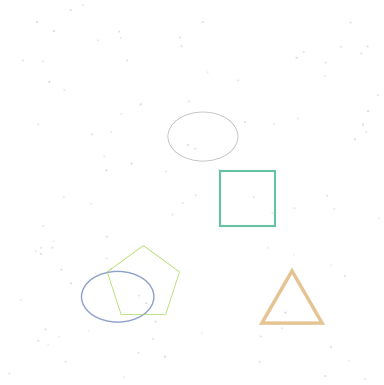[{"shape": "square", "thickness": 1.5, "radius": 0.35, "center": [0.643, 0.485]}, {"shape": "oval", "thickness": 1, "radius": 0.47, "center": [0.306, 0.229]}, {"shape": "pentagon", "thickness": 0.5, "radius": 0.49, "center": [0.372, 0.263]}, {"shape": "triangle", "thickness": 2.5, "radius": 0.45, "center": [0.758, 0.206]}, {"shape": "oval", "thickness": 0.5, "radius": 0.45, "center": [0.527, 0.645]}]